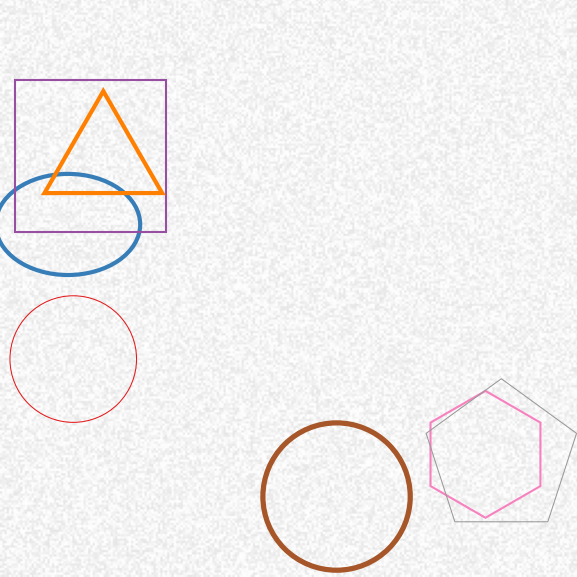[{"shape": "circle", "thickness": 0.5, "radius": 0.55, "center": [0.127, 0.377]}, {"shape": "oval", "thickness": 2, "radius": 0.63, "center": [0.118, 0.61]}, {"shape": "square", "thickness": 1, "radius": 0.66, "center": [0.157, 0.729]}, {"shape": "triangle", "thickness": 2, "radius": 0.59, "center": [0.179, 0.724]}, {"shape": "circle", "thickness": 2.5, "radius": 0.64, "center": [0.583, 0.139]}, {"shape": "hexagon", "thickness": 1, "radius": 0.55, "center": [0.841, 0.212]}, {"shape": "pentagon", "thickness": 0.5, "radius": 0.68, "center": [0.868, 0.206]}]